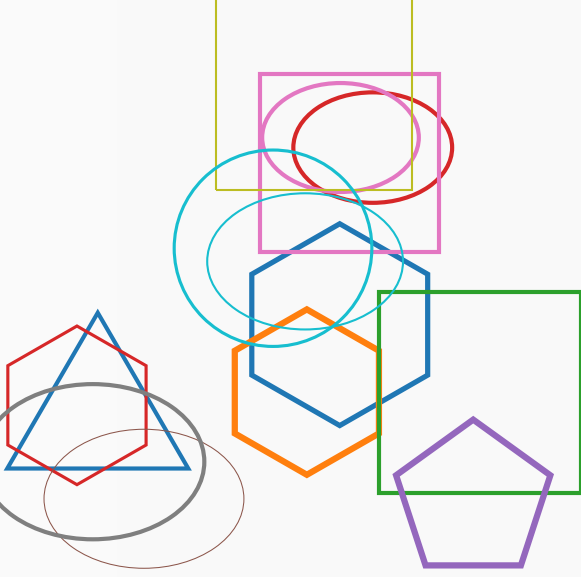[{"shape": "triangle", "thickness": 2, "radius": 0.9, "center": [0.168, 0.278]}, {"shape": "hexagon", "thickness": 2.5, "radius": 0.87, "center": [0.584, 0.437]}, {"shape": "hexagon", "thickness": 3, "radius": 0.72, "center": [0.528, 0.32]}, {"shape": "square", "thickness": 2, "radius": 0.87, "center": [0.825, 0.32]}, {"shape": "hexagon", "thickness": 1.5, "radius": 0.69, "center": [0.132, 0.297]}, {"shape": "oval", "thickness": 2, "radius": 0.68, "center": [0.641, 0.744]}, {"shape": "pentagon", "thickness": 3, "radius": 0.7, "center": [0.814, 0.133]}, {"shape": "oval", "thickness": 0.5, "radius": 0.86, "center": [0.248, 0.135]}, {"shape": "square", "thickness": 2, "radius": 0.77, "center": [0.601, 0.717]}, {"shape": "oval", "thickness": 2, "radius": 0.67, "center": [0.586, 0.761]}, {"shape": "oval", "thickness": 2, "radius": 0.96, "center": [0.16, 0.2]}, {"shape": "square", "thickness": 1, "radius": 0.84, "center": [0.54, 0.838]}, {"shape": "circle", "thickness": 1.5, "radius": 0.85, "center": [0.47, 0.569]}, {"shape": "oval", "thickness": 1, "radius": 0.84, "center": [0.525, 0.547]}]